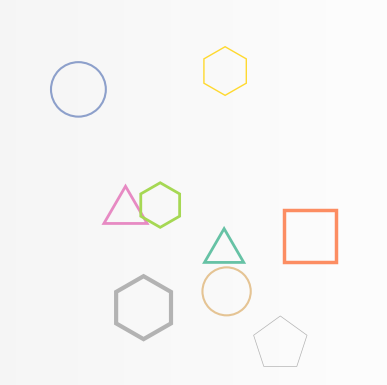[{"shape": "triangle", "thickness": 2, "radius": 0.29, "center": [0.578, 0.348]}, {"shape": "square", "thickness": 2.5, "radius": 0.34, "center": [0.801, 0.387]}, {"shape": "circle", "thickness": 1.5, "radius": 0.35, "center": [0.202, 0.768]}, {"shape": "triangle", "thickness": 2, "radius": 0.32, "center": [0.324, 0.452]}, {"shape": "hexagon", "thickness": 2, "radius": 0.29, "center": [0.413, 0.467]}, {"shape": "hexagon", "thickness": 1, "radius": 0.32, "center": [0.581, 0.815]}, {"shape": "circle", "thickness": 1.5, "radius": 0.31, "center": [0.585, 0.243]}, {"shape": "pentagon", "thickness": 0.5, "radius": 0.36, "center": [0.723, 0.107]}, {"shape": "hexagon", "thickness": 3, "radius": 0.41, "center": [0.37, 0.201]}]